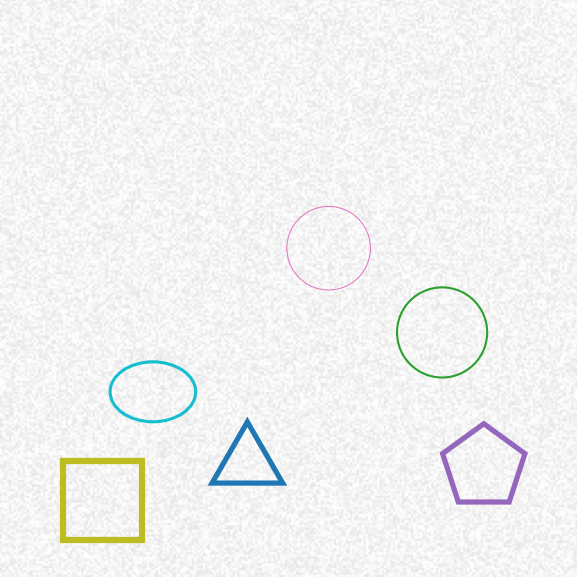[{"shape": "triangle", "thickness": 2.5, "radius": 0.35, "center": [0.428, 0.198]}, {"shape": "circle", "thickness": 1, "radius": 0.39, "center": [0.766, 0.423]}, {"shape": "pentagon", "thickness": 2.5, "radius": 0.37, "center": [0.838, 0.19]}, {"shape": "circle", "thickness": 0.5, "radius": 0.36, "center": [0.569, 0.569]}, {"shape": "square", "thickness": 3, "radius": 0.34, "center": [0.178, 0.133]}, {"shape": "oval", "thickness": 1.5, "radius": 0.37, "center": [0.265, 0.321]}]